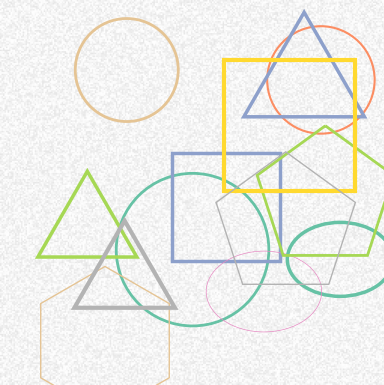[{"shape": "circle", "thickness": 2, "radius": 0.99, "center": [0.5, 0.352]}, {"shape": "oval", "thickness": 2.5, "radius": 0.69, "center": [0.884, 0.326]}, {"shape": "circle", "thickness": 1.5, "radius": 0.7, "center": [0.834, 0.792]}, {"shape": "square", "thickness": 2.5, "radius": 0.7, "center": [0.587, 0.462]}, {"shape": "triangle", "thickness": 2.5, "radius": 0.9, "center": [0.79, 0.787]}, {"shape": "oval", "thickness": 0.5, "radius": 0.75, "center": [0.686, 0.243]}, {"shape": "triangle", "thickness": 2.5, "radius": 0.74, "center": [0.227, 0.407]}, {"shape": "pentagon", "thickness": 2, "radius": 0.93, "center": [0.845, 0.487]}, {"shape": "square", "thickness": 3, "radius": 0.85, "center": [0.753, 0.675]}, {"shape": "circle", "thickness": 2, "radius": 0.67, "center": [0.329, 0.818]}, {"shape": "hexagon", "thickness": 1, "radius": 0.96, "center": [0.273, 0.115]}, {"shape": "pentagon", "thickness": 1, "radius": 0.95, "center": [0.742, 0.415]}, {"shape": "triangle", "thickness": 3, "radius": 0.75, "center": [0.324, 0.276]}]